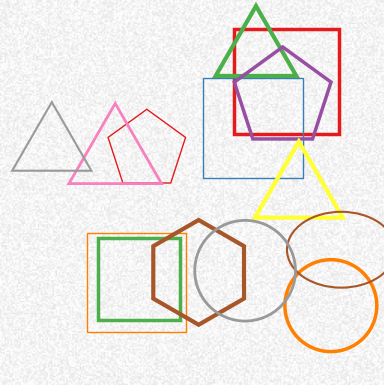[{"shape": "square", "thickness": 2.5, "radius": 0.68, "center": [0.744, 0.789]}, {"shape": "pentagon", "thickness": 1, "radius": 0.53, "center": [0.381, 0.61]}, {"shape": "square", "thickness": 1, "radius": 0.65, "center": [0.656, 0.668]}, {"shape": "triangle", "thickness": 3, "radius": 0.61, "center": [0.665, 0.863]}, {"shape": "square", "thickness": 2.5, "radius": 0.53, "center": [0.361, 0.274]}, {"shape": "pentagon", "thickness": 2.5, "radius": 0.66, "center": [0.734, 0.746]}, {"shape": "square", "thickness": 1, "radius": 0.65, "center": [0.354, 0.266]}, {"shape": "circle", "thickness": 2.5, "radius": 0.6, "center": [0.859, 0.206]}, {"shape": "triangle", "thickness": 3, "radius": 0.66, "center": [0.776, 0.501]}, {"shape": "hexagon", "thickness": 3, "radius": 0.68, "center": [0.516, 0.293]}, {"shape": "oval", "thickness": 1.5, "radius": 0.7, "center": [0.886, 0.351]}, {"shape": "triangle", "thickness": 2, "radius": 0.69, "center": [0.299, 0.593]}, {"shape": "circle", "thickness": 2, "radius": 0.65, "center": [0.637, 0.297]}, {"shape": "triangle", "thickness": 1.5, "radius": 0.59, "center": [0.134, 0.616]}]